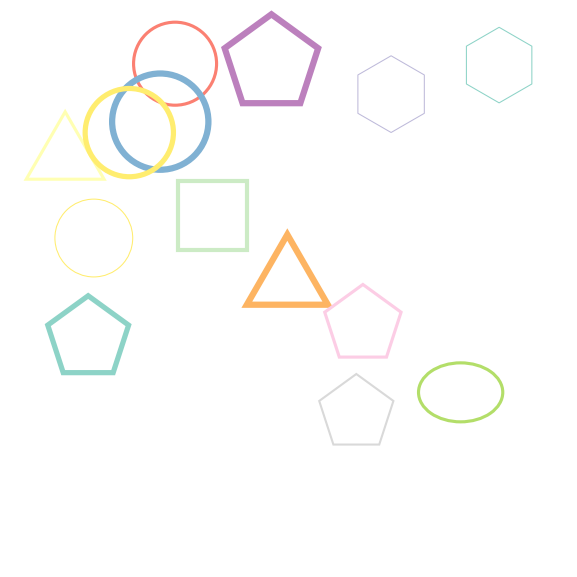[{"shape": "pentagon", "thickness": 2.5, "radius": 0.37, "center": [0.153, 0.413]}, {"shape": "hexagon", "thickness": 0.5, "radius": 0.33, "center": [0.864, 0.886]}, {"shape": "triangle", "thickness": 1.5, "radius": 0.39, "center": [0.113, 0.728]}, {"shape": "hexagon", "thickness": 0.5, "radius": 0.33, "center": [0.677, 0.836]}, {"shape": "circle", "thickness": 1.5, "radius": 0.36, "center": [0.303, 0.889]}, {"shape": "circle", "thickness": 3, "radius": 0.42, "center": [0.278, 0.789]}, {"shape": "triangle", "thickness": 3, "radius": 0.4, "center": [0.498, 0.512]}, {"shape": "oval", "thickness": 1.5, "radius": 0.36, "center": [0.798, 0.32]}, {"shape": "pentagon", "thickness": 1.5, "radius": 0.35, "center": [0.628, 0.437]}, {"shape": "pentagon", "thickness": 1, "radius": 0.34, "center": [0.617, 0.284]}, {"shape": "pentagon", "thickness": 3, "radius": 0.43, "center": [0.47, 0.889]}, {"shape": "square", "thickness": 2, "radius": 0.3, "center": [0.368, 0.626]}, {"shape": "circle", "thickness": 2.5, "radius": 0.38, "center": [0.224, 0.769]}, {"shape": "circle", "thickness": 0.5, "radius": 0.34, "center": [0.162, 0.587]}]